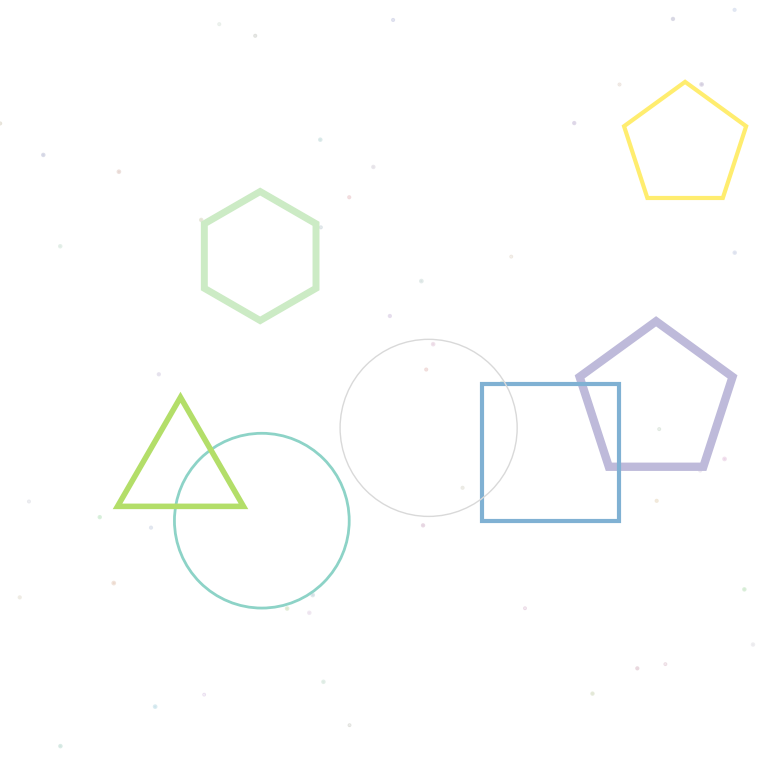[{"shape": "circle", "thickness": 1, "radius": 0.57, "center": [0.34, 0.324]}, {"shape": "pentagon", "thickness": 3, "radius": 0.52, "center": [0.852, 0.478]}, {"shape": "square", "thickness": 1.5, "radius": 0.45, "center": [0.715, 0.412]}, {"shape": "triangle", "thickness": 2, "radius": 0.47, "center": [0.234, 0.39]}, {"shape": "circle", "thickness": 0.5, "radius": 0.57, "center": [0.557, 0.444]}, {"shape": "hexagon", "thickness": 2.5, "radius": 0.42, "center": [0.338, 0.667]}, {"shape": "pentagon", "thickness": 1.5, "radius": 0.42, "center": [0.89, 0.81]}]